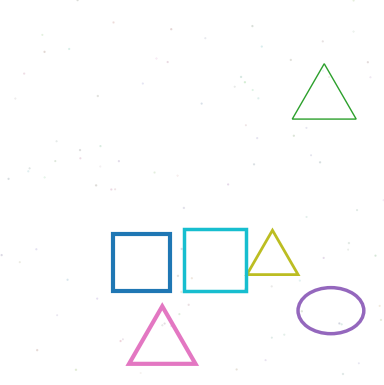[{"shape": "square", "thickness": 3, "radius": 0.37, "center": [0.367, 0.318]}, {"shape": "triangle", "thickness": 1, "radius": 0.48, "center": [0.842, 0.739]}, {"shape": "oval", "thickness": 2.5, "radius": 0.43, "center": [0.86, 0.193]}, {"shape": "triangle", "thickness": 3, "radius": 0.5, "center": [0.421, 0.105]}, {"shape": "triangle", "thickness": 2, "radius": 0.38, "center": [0.708, 0.325]}, {"shape": "square", "thickness": 2.5, "radius": 0.4, "center": [0.558, 0.325]}]